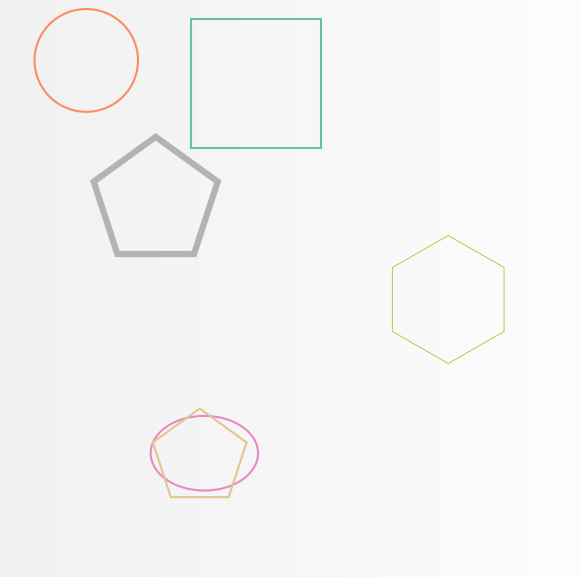[{"shape": "square", "thickness": 1, "radius": 0.56, "center": [0.441, 0.855]}, {"shape": "circle", "thickness": 1, "radius": 0.45, "center": [0.148, 0.895]}, {"shape": "oval", "thickness": 1, "radius": 0.46, "center": [0.352, 0.214]}, {"shape": "hexagon", "thickness": 0.5, "radius": 0.55, "center": [0.771, 0.481]}, {"shape": "pentagon", "thickness": 1, "radius": 0.42, "center": [0.344, 0.207]}, {"shape": "pentagon", "thickness": 3, "radius": 0.56, "center": [0.268, 0.65]}]